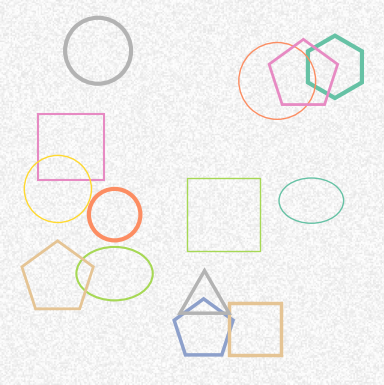[{"shape": "oval", "thickness": 1, "radius": 0.42, "center": [0.809, 0.479]}, {"shape": "hexagon", "thickness": 3, "radius": 0.41, "center": [0.87, 0.826]}, {"shape": "circle", "thickness": 1, "radius": 0.5, "center": [0.72, 0.79]}, {"shape": "circle", "thickness": 3, "radius": 0.33, "center": [0.298, 0.442]}, {"shape": "pentagon", "thickness": 2.5, "radius": 0.4, "center": [0.529, 0.143]}, {"shape": "square", "thickness": 1.5, "radius": 0.43, "center": [0.184, 0.619]}, {"shape": "pentagon", "thickness": 2, "radius": 0.47, "center": [0.788, 0.804]}, {"shape": "square", "thickness": 1, "radius": 0.47, "center": [0.58, 0.443]}, {"shape": "oval", "thickness": 1.5, "radius": 0.5, "center": [0.298, 0.289]}, {"shape": "circle", "thickness": 1, "radius": 0.44, "center": [0.15, 0.509]}, {"shape": "square", "thickness": 2.5, "radius": 0.33, "center": [0.662, 0.145]}, {"shape": "pentagon", "thickness": 2, "radius": 0.49, "center": [0.15, 0.277]}, {"shape": "circle", "thickness": 3, "radius": 0.43, "center": [0.255, 0.868]}, {"shape": "triangle", "thickness": 2.5, "radius": 0.37, "center": [0.531, 0.223]}]